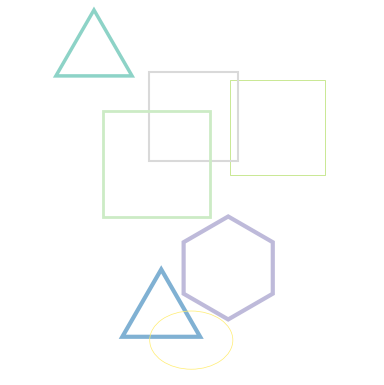[{"shape": "triangle", "thickness": 2.5, "radius": 0.57, "center": [0.244, 0.86]}, {"shape": "hexagon", "thickness": 3, "radius": 0.67, "center": [0.593, 0.304]}, {"shape": "triangle", "thickness": 3, "radius": 0.58, "center": [0.419, 0.184]}, {"shape": "square", "thickness": 0.5, "radius": 0.62, "center": [0.721, 0.669]}, {"shape": "square", "thickness": 1.5, "radius": 0.58, "center": [0.502, 0.697]}, {"shape": "square", "thickness": 2, "radius": 0.69, "center": [0.406, 0.574]}, {"shape": "oval", "thickness": 0.5, "radius": 0.54, "center": [0.497, 0.117]}]